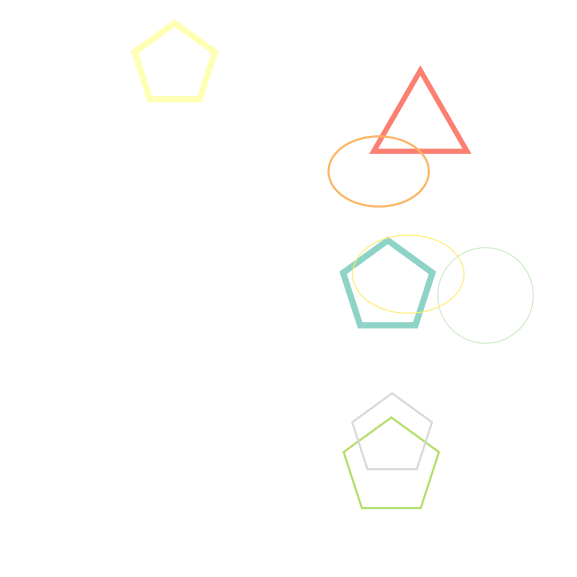[{"shape": "pentagon", "thickness": 3, "radius": 0.41, "center": [0.671, 0.502]}, {"shape": "pentagon", "thickness": 3, "radius": 0.36, "center": [0.303, 0.886]}, {"shape": "triangle", "thickness": 2.5, "radius": 0.47, "center": [0.728, 0.784]}, {"shape": "oval", "thickness": 1, "radius": 0.43, "center": [0.656, 0.702]}, {"shape": "pentagon", "thickness": 1, "radius": 0.43, "center": [0.678, 0.19]}, {"shape": "pentagon", "thickness": 1, "radius": 0.36, "center": [0.679, 0.246]}, {"shape": "circle", "thickness": 0.5, "radius": 0.41, "center": [0.841, 0.487]}, {"shape": "oval", "thickness": 0.5, "radius": 0.48, "center": [0.707, 0.524]}]